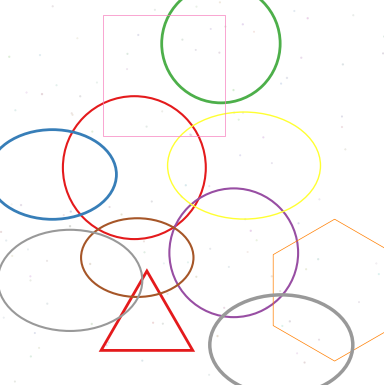[{"shape": "circle", "thickness": 1.5, "radius": 0.93, "center": [0.349, 0.565]}, {"shape": "triangle", "thickness": 2, "radius": 0.69, "center": [0.382, 0.159]}, {"shape": "oval", "thickness": 2, "radius": 0.83, "center": [0.136, 0.547]}, {"shape": "circle", "thickness": 2, "radius": 0.77, "center": [0.574, 0.887]}, {"shape": "circle", "thickness": 1.5, "radius": 0.84, "center": [0.607, 0.343]}, {"shape": "hexagon", "thickness": 0.5, "radius": 0.92, "center": [0.869, 0.246]}, {"shape": "oval", "thickness": 1, "radius": 0.99, "center": [0.634, 0.57]}, {"shape": "oval", "thickness": 1.5, "radius": 0.73, "center": [0.357, 0.331]}, {"shape": "square", "thickness": 0.5, "radius": 0.79, "center": [0.426, 0.805]}, {"shape": "oval", "thickness": 2.5, "radius": 0.93, "center": [0.731, 0.104]}, {"shape": "oval", "thickness": 1.5, "radius": 0.94, "center": [0.182, 0.272]}]